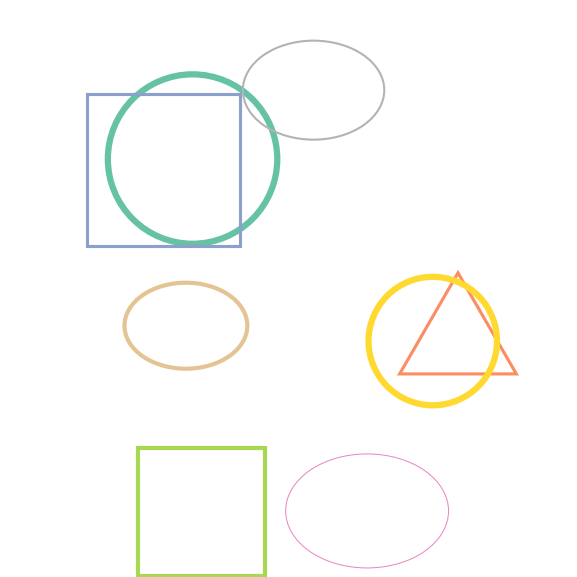[{"shape": "circle", "thickness": 3, "radius": 0.73, "center": [0.333, 0.724]}, {"shape": "triangle", "thickness": 1.5, "radius": 0.58, "center": [0.793, 0.41]}, {"shape": "square", "thickness": 1.5, "radius": 0.66, "center": [0.283, 0.705]}, {"shape": "oval", "thickness": 0.5, "radius": 0.71, "center": [0.636, 0.114]}, {"shape": "square", "thickness": 2, "radius": 0.55, "center": [0.349, 0.113]}, {"shape": "circle", "thickness": 3, "radius": 0.56, "center": [0.749, 0.409]}, {"shape": "oval", "thickness": 2, "radius": 0.53, "center": [0.322, 0.435]}, {"shape": "oval", "thickness": 1, "radius": 0.61, "center": [0.543, 0.843]}]